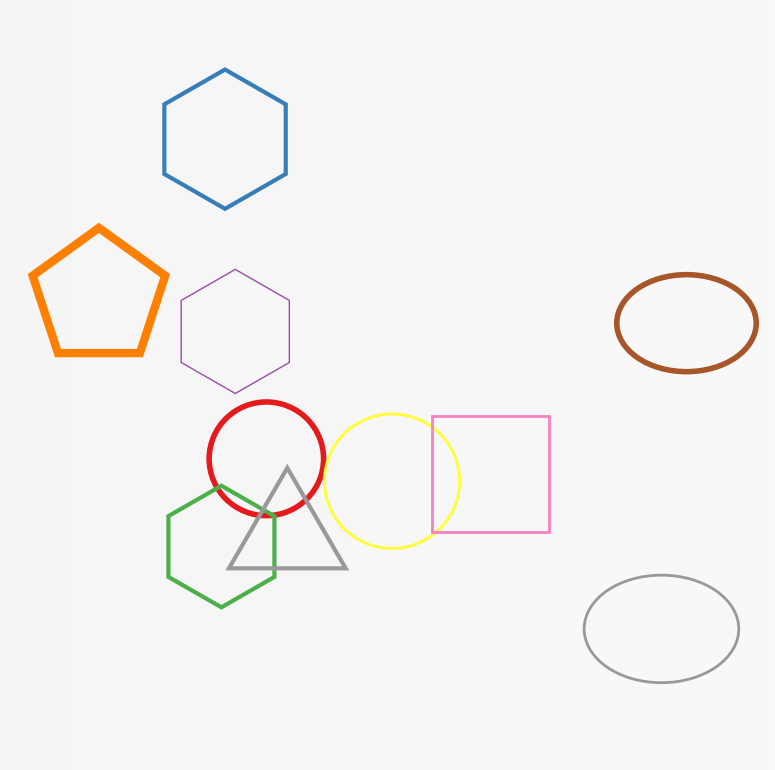[{"shape": "circle", "thickness": 2, "radius": 0.37, "center": [0.344, 0.404]}, {"shape": "hexagon", "thickness": 1.5, "radius": 0.45, "center": [0.29, 0.819]}, {"shape": "hexagon", "thickness": 1.5, "radius": 0.39, "center": [0.286, 0.29]}, {"shape": "hexagon", "thickness": 0.5, "radius": 0.4, "center": [0.304, 0.57]}, {"shape": "pentagon", "thickness": 3, "radius": 0.45, "center": [0.128, 0.614]}, {"shape": "circle", "thickness": 1, "radius": 0.44, "center": [0.506, 0.375]}, {"shape": "oval", "thickness": 2, "radius": 0.45, "center": [0.886, 0.58]}, {"shape": "square", "thickness": 1, "radius": 0.38, "center": [0.633, 0.385]}, {"shape": "oval", "thickness": 1, "radius": 0.5, "center": [0.853, 0.183]}, {"shape": "triangle", "thickness": 1.5, "radius": 0.43, "center": [0.371, 0.305]}]